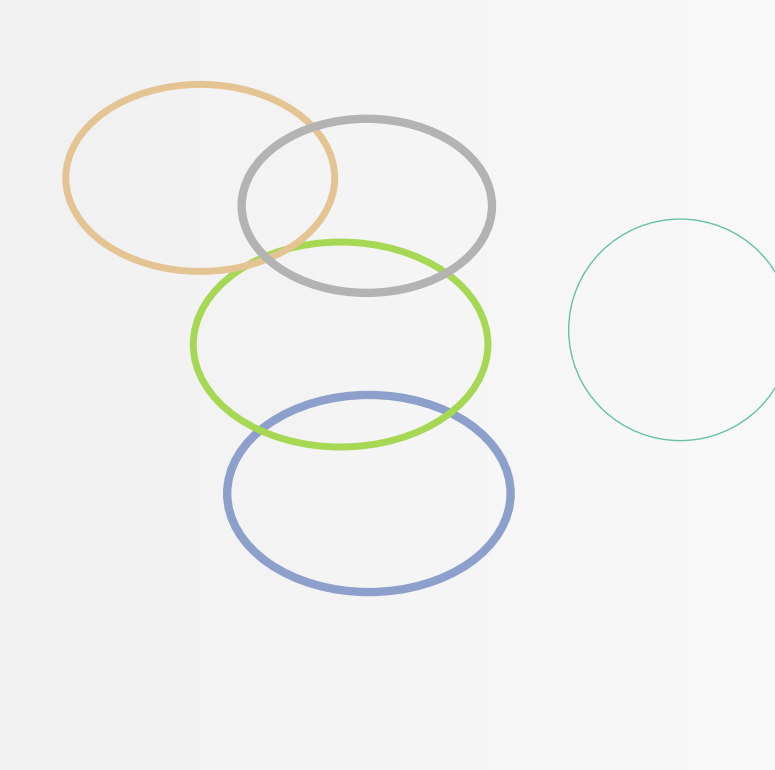[{"shape": "circle", "thickness": 0.5, "radius": 0.72, "center": [0.878, 0.572]}, {"shape": "oval", "thickness": 3, "radius": 0.91, "center": [0.476, 0.359]}, {"shape": "oval", "thickness": 2.5, "radius": 0.95, "center": [0.439, 0.553]}, {"shape": "oval", "thickness": 2.5, "radius": 0.87, "center": [0.258, 0.769]}, {"shape": "oval", "thickness": 3, "radius": 0.81, "center": [0.473, 0.733]}]